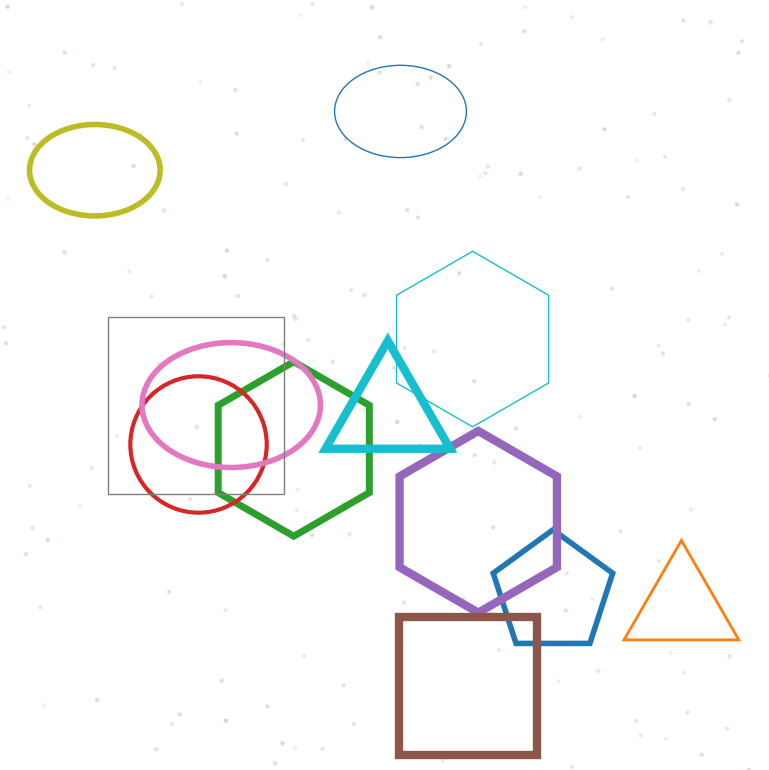[{"shape": "oval", "thickness": 0.5, "radius": 0.43, "center": [0.52, 0.855]}, {"shape": "pentagon", "thickness": 2, "radius": 0.41, "center": [0.718, 0.23]}, {"shape": "triangle", "thickness": 1, "radius": 0.43, "center": [0.885, 0.212]}, {"shape": "hexagon", "thickness": 2.5, "radius": 0.57, "center": [0.382, 0.417]}, {"shape": "circle", "thickness": 1.5, "radius": 0.44, "center": [0.258, 0.423]}, {"shape": "hexagon", "thickness": 3, "radius": 0.59, "center": [0.621, 0.322]}, {"shape": "square", "thickness": 3, "radius": 0.45, "center": [0.607, 0.109]}, {"shape": "oval", "thickness": 2, "radius": 0.58, "center": [0.3, 0.474]}, {"shape": "square", "thickness": 0.5, "radius": 0.57, "center": [0.255, 0.473]}, {"shape": "oval", "thickness": 2, "radius": 0.42, "center": [0.123, 0.779]}, {"shape": "hexagon", "thickness": 0.5, "radius": 0.57, "center": [0.614, 0.56]}, {"shape": "triangle", "thickness": 3, "radius": 0.47, "center": [0.504, 0.464]}]